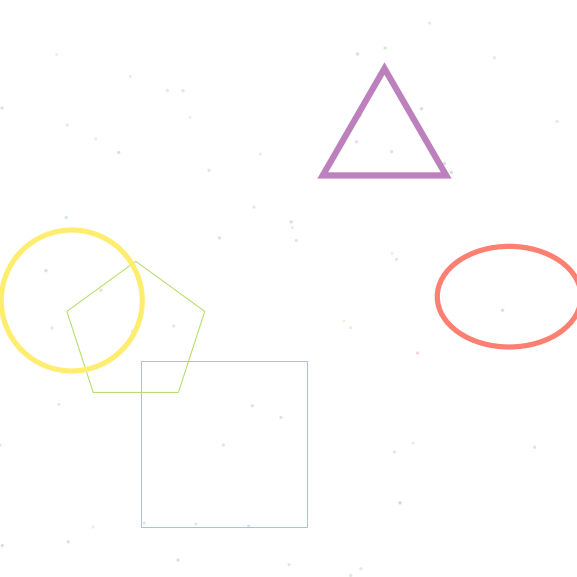[{"shape": "square", "thickness": 0.5, "radius": 0.72, "center": [0.388, 0.23]}, {"shape": "oval", "thickness": 2.5, "radius": 0.62, "center": [0.882, 0.485]}, {"shape": "pentagon", "thickness": 0.5, "radius": 0.63, "center": [0.235, 0.421]}, {"shape": "triangle", "thickness": 3, "radius": 0.62, "center": [0.666, 0.757]}, {"shape": "circle", "thickness": 2.5, "radius": 0.61, "center": [0.124, 0.479]}]